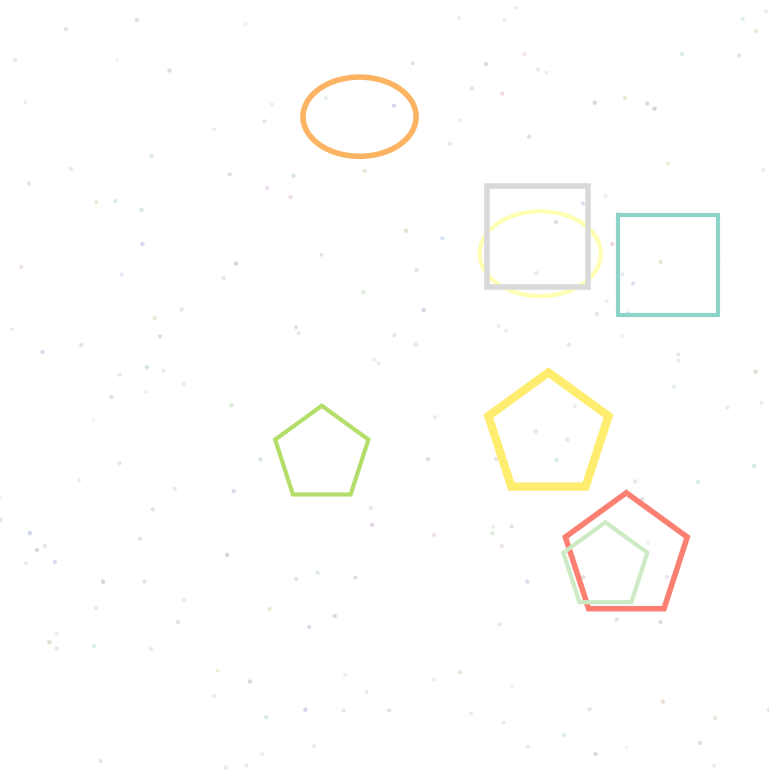[{"shape": "square", "thickness": 1.5, "radius": 0.32, "center": [0.867, 0.656]}, {"shape": "oval", "thickness": 1.5, "radius": 0.39, "center": [0.702, 0.671]}, {"shape": "pentagon", "thickness": 2, "radius": 0.42, "center": [0.813, 0.277]}, {"shape": "oval", "thickness": 2, "radius": 0.37, "center": [0.467, 0.848]}, {"shape": "pentagon", "thickness": 1.5, "radius": 0.32, "center": [0.418, 0.409]}, {"shape": "square", "thickness": 2, "radius": 0.33, "center": [0.698, 0.693]}, {"shape": "pentagon", "thickness": 1.5, "radius": 0.29, "center": [0.786, 0.264]}, {"shape": "pentagon", "thickness": 3, "radius": 0.41, "center": [0.712, 0.434]}]